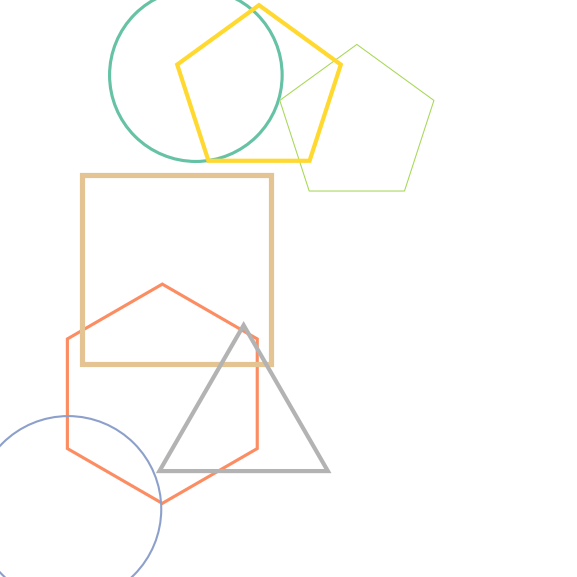[{"shape": "circle", "thickness": 1.5, "radius": 0.75, "center": [0.339, 0.869]}, {"shape": "hexagon", "thickness": 1.5, "radius": 0.95, "center": [0.281, 0.317]}, {"shape": "circle", "thickness": 1, "radius": 0.81, "center": [0.118, 0.118]}, {"shape": "pentagon", "thickness": 0.5, "radius": 0.7, "center": [0.618, 0.782]}, {"shape": "pentagon", "thickness": 2, "radius": 0.74, "center": [0.449, 0.841]}, {"shape": "square", "thickness": 2.5, "radius": 0.82, "center": [0.306, 0.532]}, {"shape": "triangle", "thickness": 2, "radius": 0.84, "center": [0.422, 0.268]}]